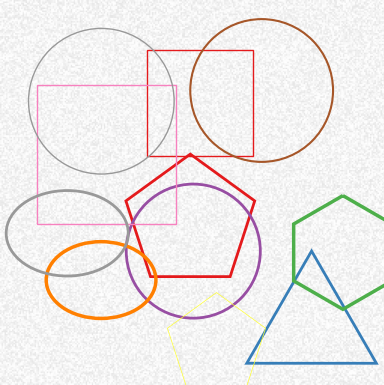[{"shape": "square", "thickness": 1, "radius": 0.69, "center": [0.52, 0.733]}, {"shape": "pentagon", "thickness": 2, "radius": 0.88, "center": [0.494, 0.424]}, {"shape": "triangle", "thickness": 2, "radius": 0.97, "center": [0.809, 0.154]}, {"shape": "hexagon", "thickness": 2.5, "radius": 0.74, "center": [0.891, 0.344]}, {"shape": "circle", "thickness": 2, "radius": 0.87, "center": [0.502, 0.348]}, {"shape": "oval", "thickness": 2.5, "radius": 0.71, "center": [0.262, 0.273]}, {"shape": "pentagon", "thickness": 0.5, "radius": 0.67, "center": [0.562, 0.106]}, {"shape": "circle", "thickness": 1.5, "radius": 0.93, "center": [0.68, 0.765]}, {"shape": "square", "thickness": 1, "radius": 0.9, "center": [0.275, 0.599]}, {"shape": "circle", "thickness": 1, "radius": 0.95, "center": [0.263, 0.737]}, {"shape": "oval", "thickness": 2, "radius": 0.79, "center": [0.175, 0.394]}]